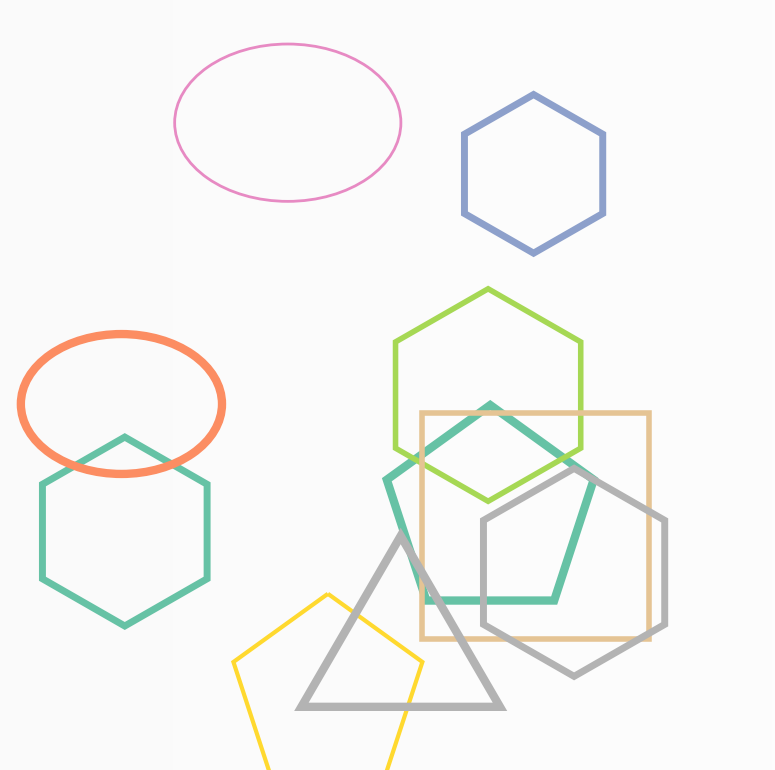[{"shape": "hexagon", "thickness": 2.5, "radius": 0.61, "center": [0.161, 0.31]}, {"shape": "pentagon", "thickness": 3, "radius": 0.7, "center": [0.633, 0.334]}, {"shape": "oval", "thickness": 3, "radius": 0.65, "center": [0.157, 0.475]}, {"shape": "hexagon", "thickness": 2.5, "radius": 0.52, "center": [0.689, 0.774]}, {"shape": "oval", "thickness": 1, "radius": 0.73, "center": [0.371, 0.841]}, {"shape": "hexagon", "thickness": 2, "radius": 0.69, "center": [0.63, 0.487]}, {"shape": "pentagon", "thickness": 1.5, "radius": 0.64, "center": [0.423, 0.101]}, {"shape": "square", "thickness": 2, "radius": 0.73, "center": [0.691, 0.316]}, {"shape": "hexagon", "thickness": 2.5, "radius": 0.68, "center": [0.741, 0.257]}, {"shape": "triangle", "thickness": 3, "radius": 0.74, "center": [0.517, 0.156]}]